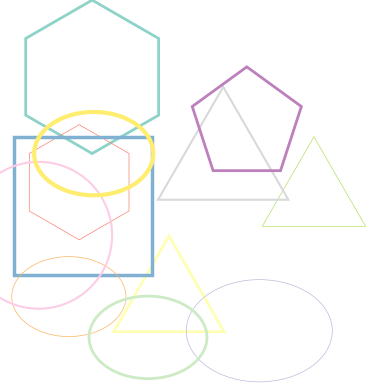[{"shape": "hexagon", "thickness": 2, "radius": 1.0, "center": [0.239, 0.8]}, {"shape": "triangle", "thickness": 2, "radius": 0.83, "center": [0.439, 0.221]}, {"shape": "oval", "thickness": 0.5, "radius": 0.95, "center": [0.673, 0.141]}, {"shape": "hexagon", "thickness": 0.5, "radius": 0.75, "center": [0.206, 0.527]}, {"shape": "square", "thickness": 2.5, "radius": 0.89, "center": [0.216, 0.464]}, {"shape": "oval", "thickness": 0.5, "radius": 0.74, "center": [0.179, 0.23]}, {"shape": "triangle", "thickness": 0.5, "radius": 0.78, "center": [0.815, 0.489]}, {"shape": "circle", "thickness": 1.5, "radius": 0.95, "center": [0.1, 0.389]}, {"shape": "triangle", "thickness": 1.5, "radius": 0.98, "center": [0.58, 0.579]}, {"shape": "pentagon", "thickness": 2, "radius": 0.75, "center": [0.641, 0.677]}, {"shape": "oval", "thickness": 2, "radius": 0.77, "center": [0.384, 0.124]}, {"shape": "oval", "thickness": 3, "radius": 0.77, "center": [0.243, 0.601]}]